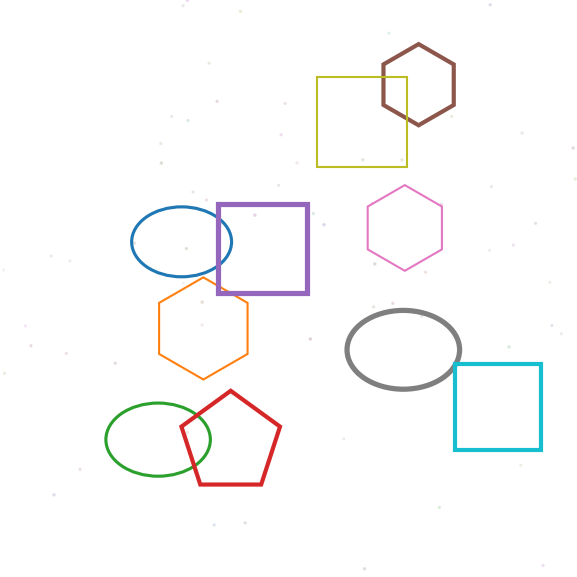[{"shape": "oval", "thickness": 1.5, "radius": 0.43, "center": [0.314, 0.58]}, {"shape": "hexagon", "thickness": 1, "radius": 0.44, "center": [0.352, 0.43]}, {"shape": "oval", "thickness": 1.5, "radius": 0.45, "center": [0.274, 0.238]}, {"shape": "pentagon", "thickness": 2, "radius": 0.45, "center": [0.4, 0.233]}, {"shape": "square", "thickness": 2.5, "radius": 0.38, "center": [0.455, 0.569]}, {"shape": "hexagon", "thickness": 2, "radius": 0.35, "center": [0.725, 0.852]}, {"shape": "hexagon", "thickness": 1, "radius": 0.37, "center": [0.701, 0.604]}, {"shape": "oval", "thickness": 2.5, "radius": 0.49, "center": [0.698, 0.393]}, {"shape": "square", "thickness": 1, "radius": 0.39, "center": [0.627, 0.788]}, {"shape": "square", "thickness": 2, "radius": 0.37, "center": [0.862, 0.295]}]